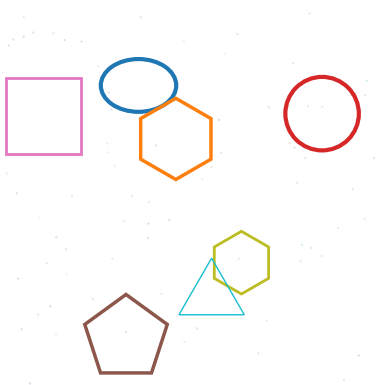[{"shape": "oval", "thickness": 3, "radius": 0.49, "center": [0.36, 0.778]}, {"shape": "hexagon", "thickness": 2.5, "radius": 0.53, "center": [0.457, 0.639]}, {"shape": "circle", "thickness": 3, "radius": 0.48, "center": [0.837, 0.705]}, {"shape": "pentagon", "thickness": 2.5, "radius": 0.56, "center": [0.327, 0.122]}, {"shape": "square", "thickness": 2, "radius": 0.49, "center": [0.113, 0.699]}, {"shape": "hexagon", "thickness": 2, "radius": 0.41, "center": [0.627, 0.318]}, {"shape": "triangle", "thickness": 1, "radius": 0.49, "center": [0.55, 0.231]}]